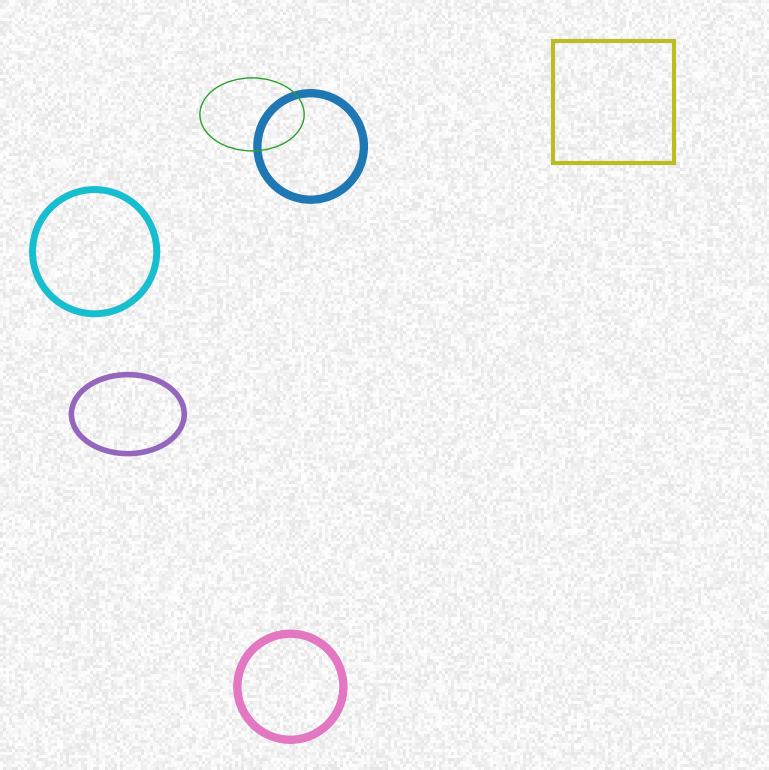[{"shape": "circle", "thickness": 3, "radius": 0.35, "center": [0.403, 0.81]}, {"shape": "oval", "thickness": 0.5, "radius": 0.34, "center": [0.327, 0.851]}, {"shape": "oval", "thickness": 2, "radius": 0.37, "center": [0.166, 0.462]}, {"shape": "circle", "thickness": 3, "radius": 0.34, "center": [0.377, 0.108]}, {"shape": "square", "thickness": 1.5, "radius": 0.39, "center": [0.797, 0.867]}, {"shape": "circle", "thickness": 2.5, "radius": 0.4, "center": [0.123, 0.673]}]